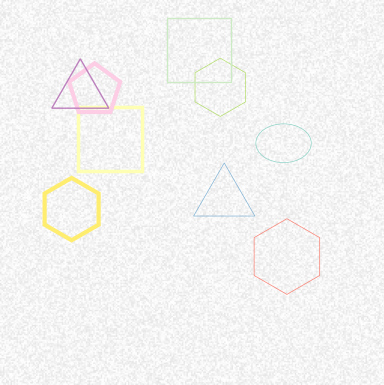[{"shape": "oval", "thickness": 0.5, "radius": 0.36, "center": [0.737, 0.628]}, {"shape": "square", "thickness": 2.5, "radius": 0.41, "center": [0.285, 0.639]}, {"shape": "hexagon", "thickness": 0.5, "radius": 0.49, "center": [0.745, 0.334]}, {"shape": "triangle", "thickness": 0.5, "radius": 0.46, "center": [0.582, 0.485]}, {"shape": "hexagon", "thickness": 0.5, "radius": 0.38, "center": [0.572, 0.773]}, {"shape": "pentagon", "thickness": 3, "radius": 0.35, "center": [0.246, 0.766]}, {"shape": "triangle", "thickness": 1, "radius": 0.43, "center": [0.209, 0.762]}, {"shape": "square", "thickness": 1, "radius": 0.42, "center": [0.516, 0.87]}, {"shape": "hexagon", "thickness": 3, "radius": 0.4, "center": [0.186, 0.457]}]